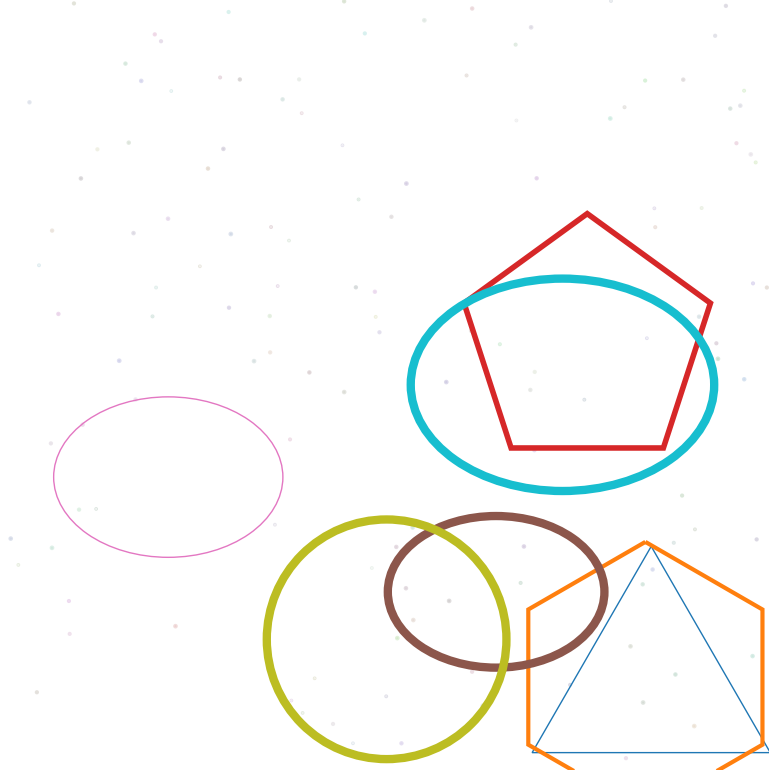[{"shape": "triangle", "thickness": 0.5, "radius": 0.89, "center": [0.846, 0.112]}, {"shape": "hexagon", "thickness": 1.5, "radius": 0.88, "center": [0.838, 0.121]}, {"shape": "pentagon", "thickness": 2, "radius": 0.84, "center": [0.763, 0.554]}, {"shape": "oval", "thickness": 3, "radius": 0.7, "center": [0.644, 0.231]}, {"shape": "oval", "thickness": 0.5, "radius": 0.74, "center": [0.219, 0.38]}, {"shape": "circle", "thickness": 3, "radius": 0.78, "center": [0.502, 0.17]}, {"shape": "oval", "thickness": 3, "radius": 0.99, "center": [0.73, 0.5]}]